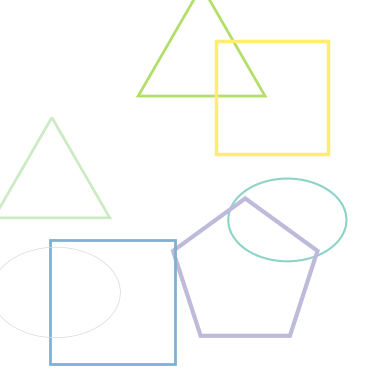[{"shape": "oval", "thickness": 1.5, "radius": 0.77, "center": [0.746, 0.429]}, {"shape": "pentagon", "thickness": 3, "radius": 0.99, "center": [0.637, 0.287]}, {"shape": "square", "thickness": 2, "radius": 0.81, "center": [0.293, 0.215]}, {"shape": "triangle", "thickness": 2, "radius": 0.95, "center": [0.524, 0.846]}, {"shape": "oval", "thickness": 0.5, "radius": 0.84, "center": [0.145, 0.24]}, {"shape": "triangle", "thickness": 2, "radius": 0.87, "center": [0.135, 0.521]}, {"shape": "square", "thickness": 2.5, "radius": 0.73, "center": [0.706, 0.747]}]